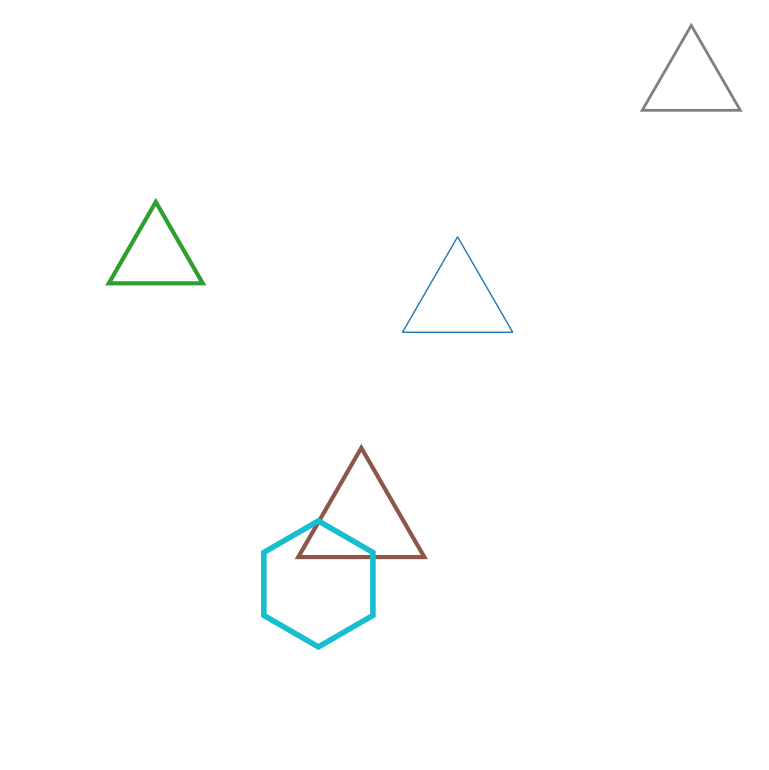[{"shape": "triangle", "thickness": 0.5, "radius": 0.41, "center": [0.594, 0.61]}, {"shape": "triangle", "thickness": 1.5, "radius": 0.35, "center": [0.202, 0.667]}, {"shape": "triangle", "thickness": 1.5, "radius": 0.47, "center": [0.469, 0.324]}, {"shape": "triangle", "thickness": 1, "radius": 0.37, "center": [0.898, 0.894]}, {"shape": "hexagon", "thickness": 2, "radius": 0.41, "center": [0.413, 0.242]}]